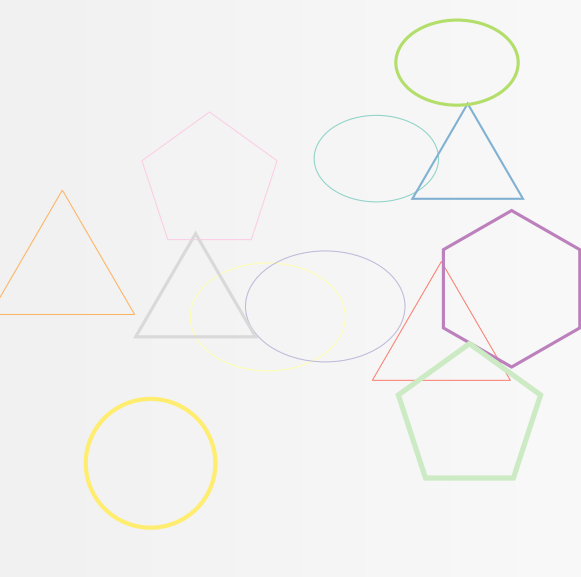[{"shape": "oval", "thickness": 0.5, "radius": 0.54, "center": [0.647, 0.724]}, {"shape": "oval", "thickness": 0.5, "radius": 0.67, "center": [0.461, 0.45]}, {"shape": "oval", "thickness": 0.5, "radius": 0.69, "center": [0.56, 0.469]}, {"shape": "triangle", "thickness": 0.5, "radius": 0.69, "center": [0.759, 0.409]}, {"shape": "triangle", "thickness": 1, "radius": 0.55, "center": [0.805, 0.71]}, {"shape": "triangle", "thickness": 0.5, "radius": 0.72, "center": [0.107, 0.526]}, {"shape": "oval", "thickness": 1.5, "radius": 0.53, "center": [0.786, 0.891]}, {"shape": "pentagon", "thickness": 0.5, "radius": 0.61, "center": [0.36, 0.683]}, {"shape": "triangle", "thickness": 1.5, "radius": 0.6, "center": [0.336, 0.475]}, {"shape": "hexagon", "thickness": 1.5, "radius": 0.68, "center": [0.88, 0.499]}, {"shape": "pentagon", "thickness": 2.5, "radius": 0.64, "center": [0.808, 0.275]}, {"shape": "circle", "thickness": 2, "radius": 0.56, "center": [0.259, 0.197]}]